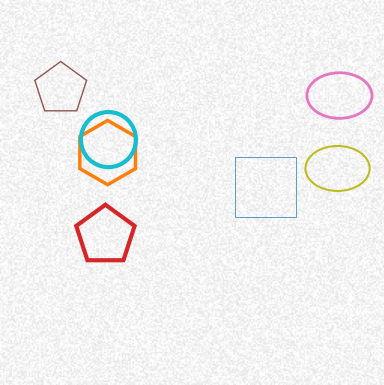[{"shape": "square", "thickness": 0.5, "radius": 0.39, "center": [0.689, 0.514]}, {"shape": "hexagon", "thickness": 2.5, "radius": 0.42, "center": [0.28, 0.604]}, {"shape": "pentagon", "thickness": 3, "radius": 0.4, "center": [0.274, 0.389]}, {"shape": "pentagon", "thickness": 1, "radius": 0.35, "center": [0.158, 0.769]}, {"shape": "oval", "thickness": 2, "radius": 0.42, "center": [0.882, 0.752]}, {"shape": "oval", "thickness": 1.5, "radius": 0.42, "center": [0.877, 0.562]}, {"shape": "circle", "thickness": 3, "radius": 0.36, "center": [0.282, 0.637]}]